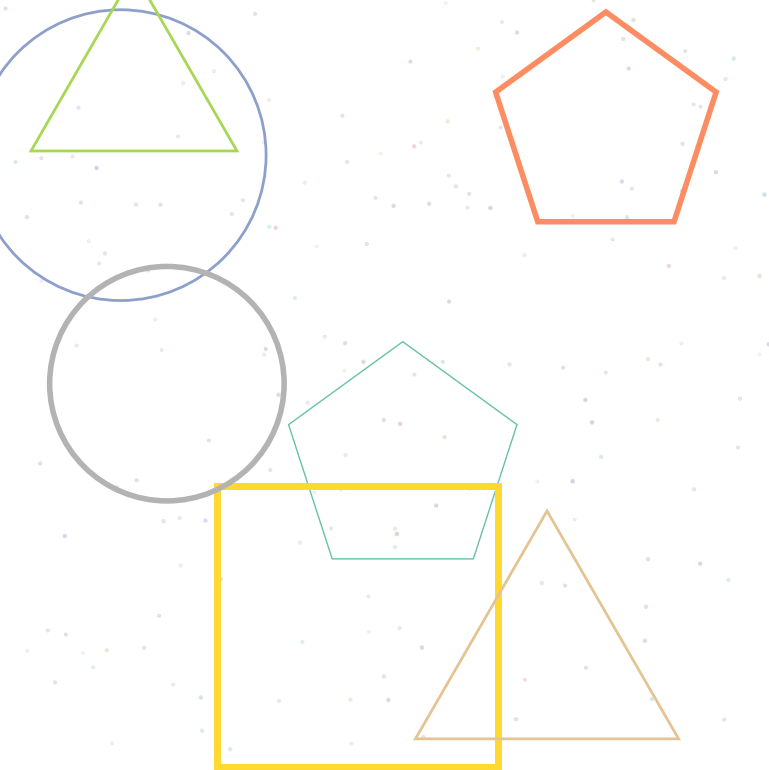[{"shape": "pentagon", "thickness": 0.5, "radius": 0.78, "center": [0.523, 0.4]}, {"shape": "pentagon", "thickness": 2, "radius": 0.75, "center": [0.787, 0.834]}, {"shape": "circle", "thickness": 1, "radius": 0.94, "center": [0.157, 0.799]}, {"shape": "triangle", "thickness": 1, "radius": 0.77, "center": [0.174, 0.881]}, {"shape": "square", "thickness": 2.5, "radius": 0.91, "center": [0.465, 0.186]}, {"shape": "triangle", "thickness": 1, "radius": 0.99, "center": [0.71, 0.139]}, {"shape": "circle", "thickness": 2, "radius": 0.76, "center": [0.217, 0.502]}]